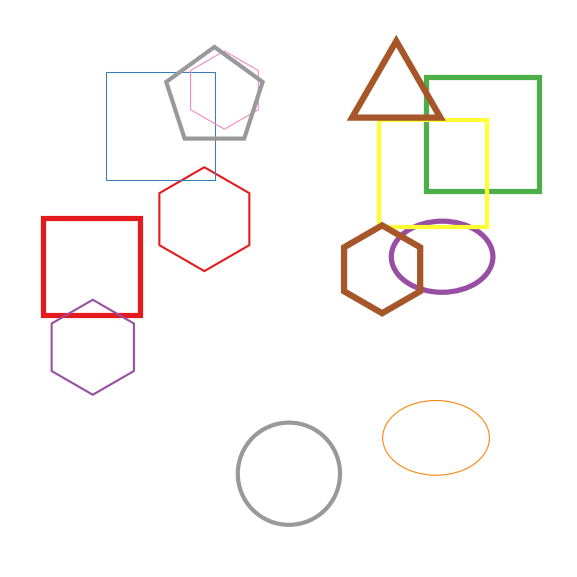[{"shape": "hexagon", "thickness": 1, "radius": 0.45, "center": [0.354, 0.62]}, {"shape": "square", "thickness": 2.5, "radius": 0.42, "center": [0.158, 0.538]}, {"shape": "square", "thickness": 0.5, "radius": 0.47, "center": [0.278, 0.781]}, {"shape": "square", "thickness": 2.5, "radius": 0.49, "center": [0.836, 0.767]}, {"shape": "oval", "thickness": 2.5, "radius": 0.44, "center": [0.766, 0.555]}, {"shape": "hexagon", "thickness": 1, "radius": 0.41, "center": [0.161, 0.398]}, {"shape": "oval", "thickness": 0.5, "radius": 0.46, "center": [0.755, 0.241]}, {"shape": "square", "thickness": 2, "radius": 0.47, "center": [0.75, 0.699]}, {"shape": "triangle", "thickness": 3, "radius": 0.44, "center": [0.686, 0.84]}, {"shape": "hexagon", "thickness": 3, "radius": 0.38, "center": [0.662, 0.533]}, {"shape": "hexagon", "thickness": 0.5, "radius": 0.34, "center": [0.389, 0.843]}, {"shape": "circle", "thickness": 2, "radius": 0.44, "center": [0.5, 0.179]}, {"shape": "pentagon", "thickness": 2, "radius": 0.44, "center": [0.371, 0.83]}]